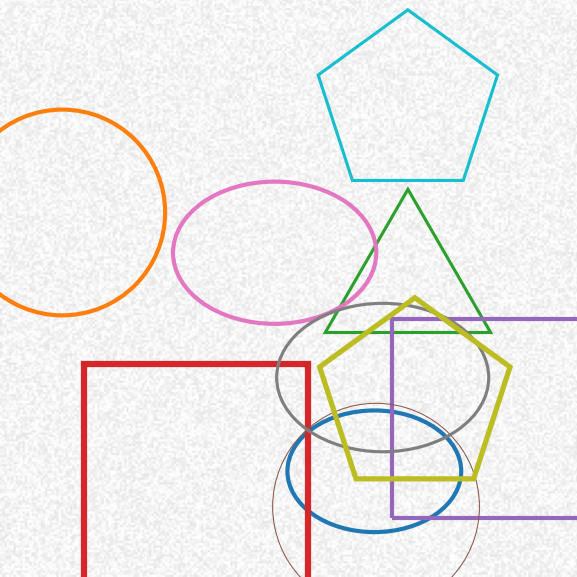[{"shape": "oval", "thickness": 2, "radius": 0.75, "center": [0.648, 0.183]}, {"shape": "circle", "thickness": 2, "radius": 0.89, "center": [0.108, 0.631]}, {"shape": "triangle", "thickness": 1.5, "radius": 0.83, "center": [0.706, 0.506]}, {"shape": "square", "thickness": 3, "radius": 0.97, "center": [0.339, 0.176]}, {"shape": "square", "thickness": 2, "radius": 0.86, "center": [0.851, 0.274]}, {"shape": "circle", "thickness": 0.5, "radius": 0.9, "center": [0.651, 0.122]}, {"shape": "oval", "thickness": 2, "radius": 0.88, "center": [0.476, 0.561]}, {"shape": "oval", "thickness": 1.5, "radius": 0.92, "center": [0.663, 0.345]}, {"shape": "pentagon", "thickness": 2.5, "radius": 0.87, "center": [0.718, 0.31]}, {"shape": "pentagon", "thickness": 1.5, "radius": 0.82, "center": [0.706, 0.819]}]